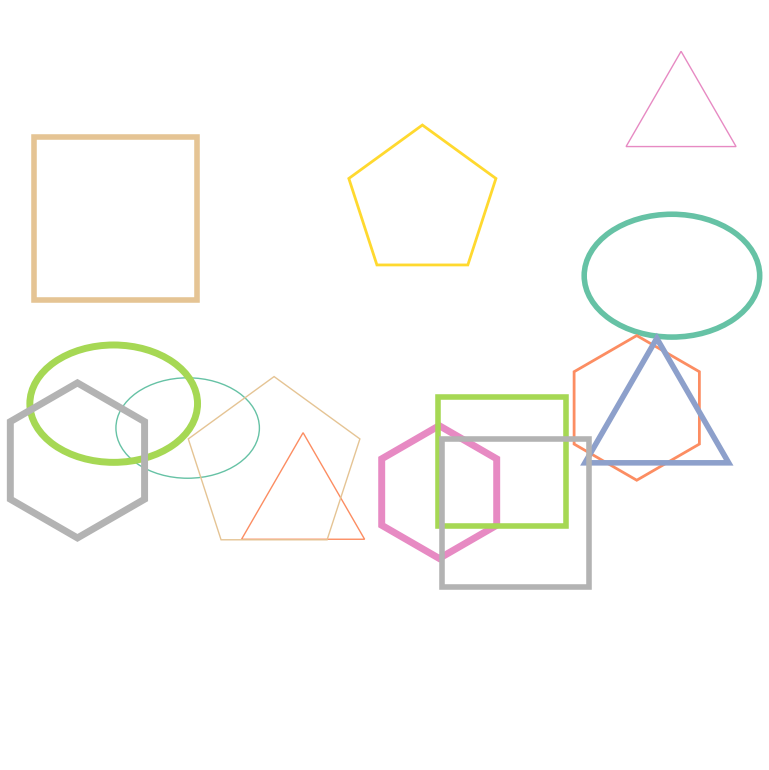[{"shape": "oval", "thickness": 0.5, "radius": 0.47, "center": [0.244, 0.444]}, {"shape": "oval", "thickness": 2, "radius": 0.57, "center": [0.873, 0.642]}, {"shape": "triangle", "thickness": 0.5, "radius": 0.46, "center": [0.394, 0.346]}, {"shape": "hexagon", "thickness": 1, "radius": 0.47, "center": [0.827, 0.47]}, {"shape": "triangle", "thickness": 2, "radius": 0.54, "center": [0.853, 0.453]}, {"shape": "hexagon", "thickness": 2.5, "radius": 0.43, "center": [0.57, 0.361]}, {"shape": "triangle", "thickness": 0.5, "radius": 0.41, "center": [0.885, 0.851]}, {"shape": "oval", "thickness": 2.5, "radius": 0.54, "center": [0.148, 0.476]}, {"shape": "square", "thickness": 2, "radius": 0.42, "center": [0.652, 0.4]}, {"shape": "pentagon", "thickness": 1, "radius": 0.5, "center": [0.549, 0.737]}, {"shape": "pentagon", "thickness": 0.5, "radius": 0.59, "center": [0.356, 0.394]}, {"shape": "square", "thickness": 2, "radius": 0.53, "center": [0.15, 0.716]}, {"shape": "hexagon", "thickness": 2.5, "radius": 0.5, "center": [0.101, 0.402]}, {"shape": "square", "thickness": 2, "radius": 0.48, "center": [0.67, 0.334]}]